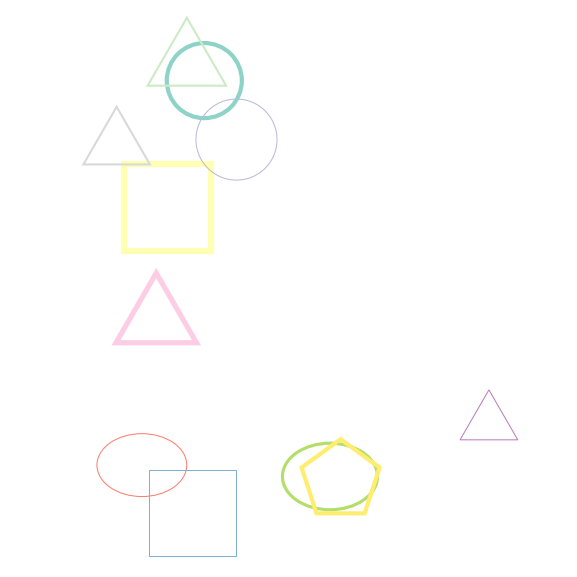[{"shape": "circle", "thickness": 2, "radius": 0.32, "center": [0.354, 0.86]}, {"shape": "square", "thickness": 3, "radius": 0.38, "center": [0.289, 0.641]}, {"shape": "circle", "thickness": 0.5, "radius": 0.35, "center": [0.41, 0.757]}, {"shape": "oval", "thickness": 0.5, "radius": 0.39, "center": [0.246, 0.194]}, {"shape": "square", "thickness": 0.5, "radius": 0.38, "center": [0.333, 0.111]}, {"shape": "oval", "thickness": 1.5, "radius": 0.41, "center": [0.571, 0.174]}, {"shape": "triangle", "thickness": 2.5, "radius": 0.4, "center": [0.271, 0.446]}, {"shape": "triangle", "thickness": 1, "radius": 0.33, "center": [0.202, 0.748]}, {"shape": "triangle", "thickness": 0.5, "radius": 0.29, "center": [0.847, 0.266]}, {"shape": "triangle", "thickness": 1, "radius": 0.39, "center": [0.324, 0.89]}, {"shape": "pentagon", "thickness": 2, "radius": 0.35, "center": [0.59, 0.168]}]